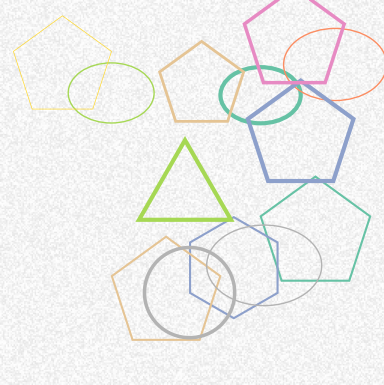[{"shape": "pentagon", "thickness": 1.5, "radius": 0.75, "center": [0.819, 0.392]}, {"shape": "oval", "thickness": 3, "radius": 0.52, "center": [0.677, 0.753]}, {"shape": "oval", "thickness": 1, "radius": 0.67, "center": [0.87, 0.833]}, {"shape": "pentagon", "thickness": 3, "radius": 0.72, "center": [0.781, 0.646]}, {"shape": "hexagon", "thickness": 1.5, "radius": 0.66, "center": [0.607, 0.305]}, {"shape": "pentagon", "thickness": 2.5, "radius": 0.68, "center": [0.764, 0.896]}, {"shape": "oval", "thickness": 1, "radius": 0.56, "center": [0.289, 0.759]}, {"shape": "triangle", "thickness": 3, "radius": 0.69, "center": [0.481, 0.498]}, {"shape": "pentagon", "thickness": 0.5, "radius": 0.67, "center": [0.162, 0.825]}, {"shape": "pentagon", "thickness": 2, "radius": 0.57, "center": [0.524, 0.778]}, {"shape": "pentagon", "thickness": 1.5, "radius": 0.74, "center": [0.431, 0.237]}, {"shape": "oval", "thickness": 1, "radius": 0.75, "center": [0.686, 0.311]}, {"shape": "circle", "thickness": 2.5, "radius": 0.59, "center": [0.492, 0.24]}]